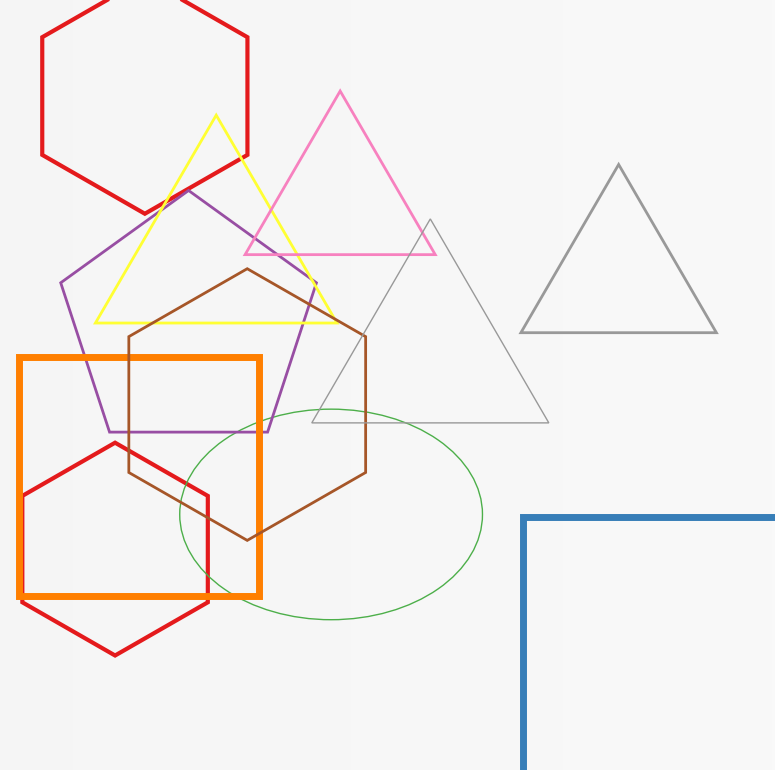[{"shape": "hexagon", "thickness": 1.5, "radius": 0.76, "center": [0.187, 0.875]}, {"shape": "hexagon", "thickness": 1.5, "radius": 0.69, "center": [0.148, 0.287]}, {"shape": "square", "thickness": 2.5, "radius": 0.97, "center": [0.869, 0.133]}, {"shape": "oval", "thickness": 0.5, "radius": 0.98, "center": [0.427, 0.332]}, {"shape": "pentagon", "thickness": 1, "radius": 0.87, "center": [0.243, 0.579]}, {"shape": "square", "thickness": 2.5, "radius": 0.77, "center": [0.179, 0.381]}, {"shape": "triangle", "thickness": 1, "radius": 0.9, "center": [0.279, 0.67]}, {"shape": "hexagon", "thickness": 1, "radius": 0.88, "center": [0.319, 0.475]}, {"shape": "triangle", "thickness": 1, "radius": 0.71, "center": [0.439, 0.74]}, {"shape": "triangle", "thickness": 1, "radius": 0.73, "center": [0.798, 0.641]}, {"shape": "triangle", "thickness": 0.5, "radius": 0.88, "center": [0.555, 0.539]}]